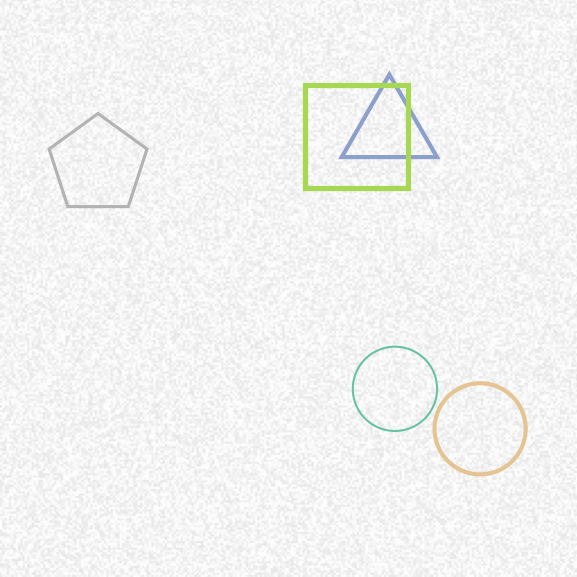[{"shape": "circle", "thickness": 1, "radius": 0.36, "center": [0.684, 0.326]}, {"shape": "triangle", "thickness": 2, "radius": 0.48, "center": [0.674, 0.775]}, {"shape": "square", "thickness": 2.5, "radius": 0.45, "center": [0.617, 0.762]}, {"shape": "circle", "thickness": 2, "radius": 0.39, "center": [0.831, 0.257]}, {"shape": "pentagon", "thickness": 1.5, "radius": 0.45, "center": [0.17, 0.713]}]